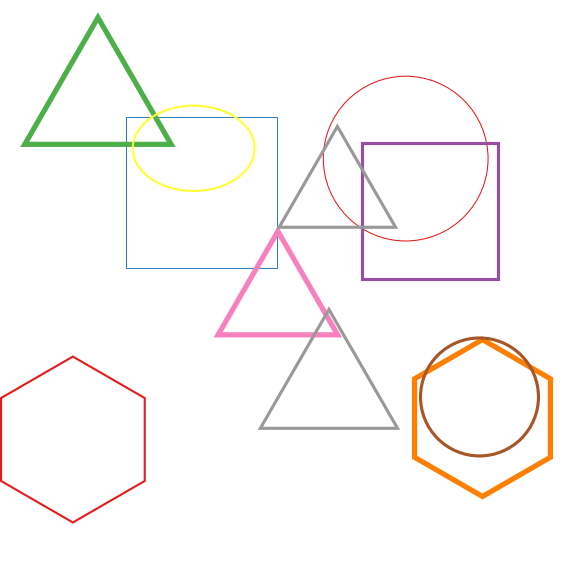[{"shape": "circle", "thickness": 0.5, "radius": 0.71, "center": [0.702, 0.724]}, {"shape": "hexagon", "thickness": 1, "radius": 0.72, "center": [0.126, 0.238]}, {"shape": "square", "thickness": 0.5, "radius": 0.65, "center": [0.349, 0.666]}, {"shape": "triangle", "thickness": 2.5, "radius": 0.73, "center": [0.17, 0.822]}, {"shape": "square", "thickness": 1.5, "radius": 0.59, "center": [0.744, 0.634]}, {"shape": "hexagon", "thickness": 2.5, "radius": 0.68, "center": [0.835, 0.275]}, {"shape": "oval", "thickness": 1, "radius": 0.53, "center": [0.335, 0.742]}, {"shape": "circle", "thickness": 1.5, "radius": 0.51, "center": [0.83, 0.312]}, {"shape": "triangle", "thickness": 2.5, "radius": 0.6, "center": [0.481, 0.479]}, {"shape": "triangle", "thickness": 1.5, "radius": 0.69, "center": [0.57, 0.326]}, {"shape": "triangle", "thickness": 1.5, "radius": 0.58, "center": [0.584, 0.664]}]